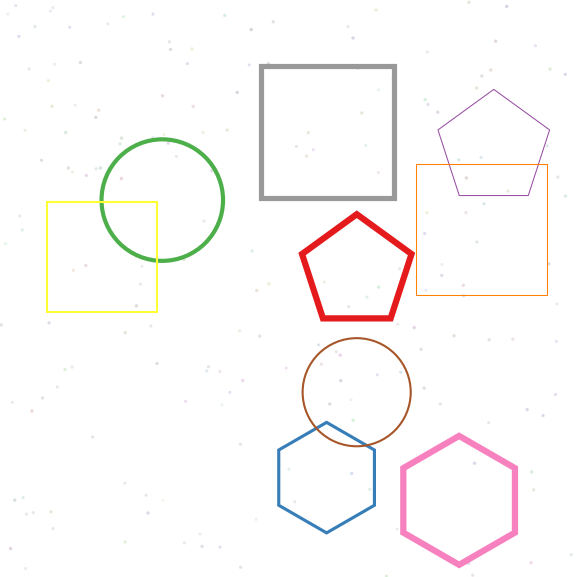[{"shape": "pentagon", "thickness": 3, "radius": 0.5, "center": [0.618, 0.528]}, {"shape": "hexagon", "thickness": 1.5, "radius": 0.48, "center": [0.566, 0.172]}, {"shape": "circle", "thickness": 2, "radius": 0.53, "center": [0.281, 0.653]}, {"shape": "pentagon", "thickness": 0.5, "radius": 0.51, "center": [0.855, 0.743]}, {"shape": "square", "thickness": 0.5, "radius": 0.57, "center": [0.834, 0.602]}, {"shape": "square", "thickness": 1, "radius": 0.48, "center": [0.176, 0.554]}, {"shape": "circle", "thickness": 1, "radius": 0.47, "center": [0.618, 0.32]}, {"shape": "hexagon", "thickness": 3, "radius": 0.56, "center": [0.795, 0.133]}, {"shape": "square", "thickness": 2.5, "radius": 0.57, "center": [0.567, 0.77]}]